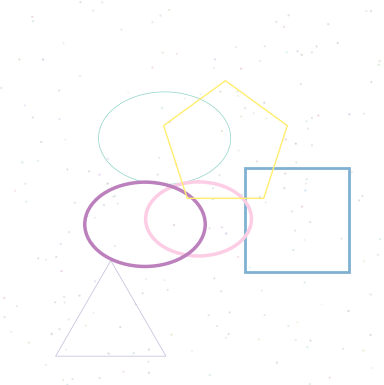[{"shape": "oval", "thickness": 0.5, "radius": 0.86, "center": [0.428, 0.641]}, {"shape": "triangle", "thickness": 0.5, "radius": 0.83, "center": [0.288, 0.158]}, {"shape": "square", "thickness": 2, "radius": 0.68, "center": [0.771, 0.429]}, {"shape": "oval", "thickness": 2.5, "radius": 0.69, "center": [0.516, 0.431]}, {"shape": "oval", "thickness": 2.5, "radius": 0.78, "center": [0.377, 0.417]}, {"shape": "pentagon", "thickness": 1, "radius": 0.84, "center": [0.586, 0.621]}]